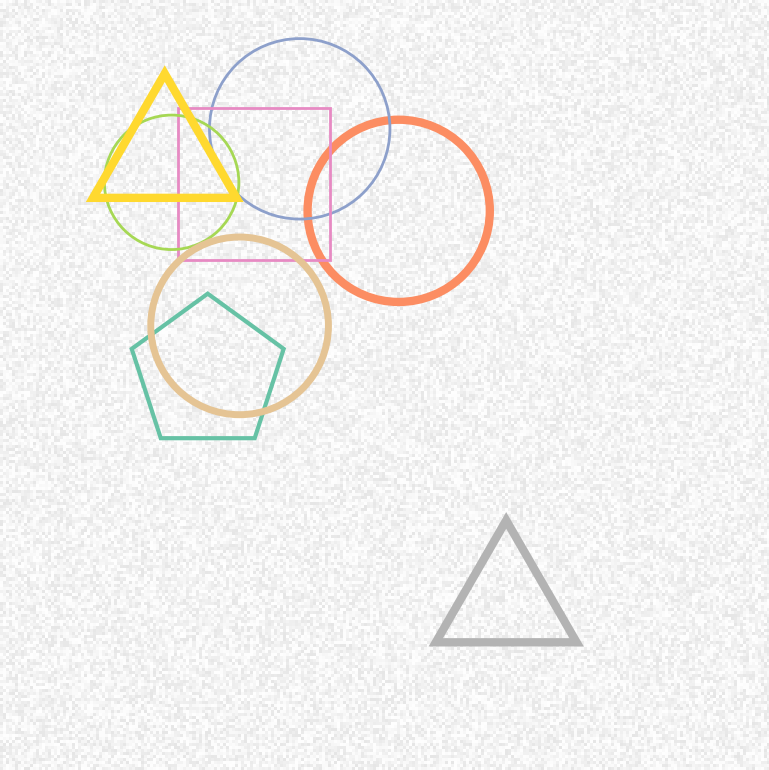[{"shape": "pentagon", "thickness": 1.5, "radius": 0.52, "center": [0.27, 0.515]}, {"shape": "circle", "thickness": 3, "radius": 0.59, "center": [0.518, 0.726]}, {"shape": "circle", "thickness": 1, "radius": 0.59, "center": [0.389, 0.833]}, {"shape": "square", "thickness": 1, "radius": 0.49, "center": [0.33, 0.761]}, {"shape": "circle", "thickness": 1, "radius": 0.44, "center": [0.223, 0.763]}, {"shape": "triangle", "thickness": 3, "radius": 0.54, "center": [0.214, 0.797]}, {"shape": "circle", "thickness": 2.5, "radius": 0.58, "center": [0.311, 0.577]}, {"shape": "triangle", "thickness": 3, "radius": 0.53, "center": [0.657, 0.219]}]